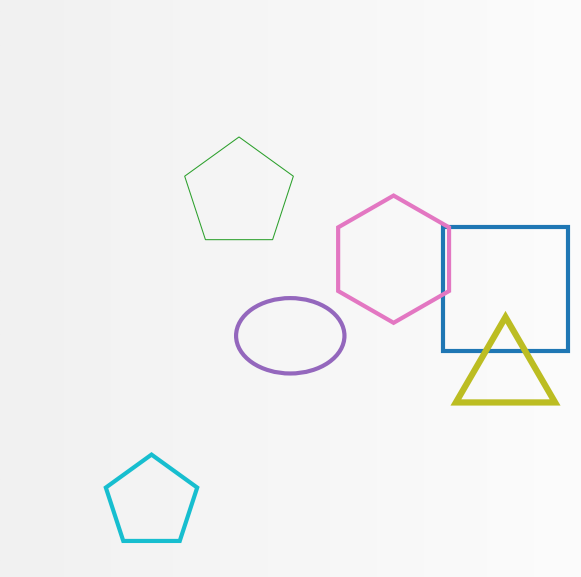[{"shape": "square", "thickness": 2, "radius": 0.54, "center": [0.869, 0.499]}, {"shape": "pentagon", "thickness": 0.5, "radius": 0.49, "center": [0.411, 0.664]}, {"shape": "oval", "thickness": 2, "radius": 0.47, "center": [0.499, 0.418]}, {"shape": "hexagon", "thickness": 2, "radius": 0.55, "center": [0.677, 0.55]}, {"shape": "triangle", "thickness": 3, "radius": 0.49, "center": [0.87, 0.352]}, {"shape": "pentagon", "thickness": 2, "radius": 0.41, "center": [0.261, 0.129]}]